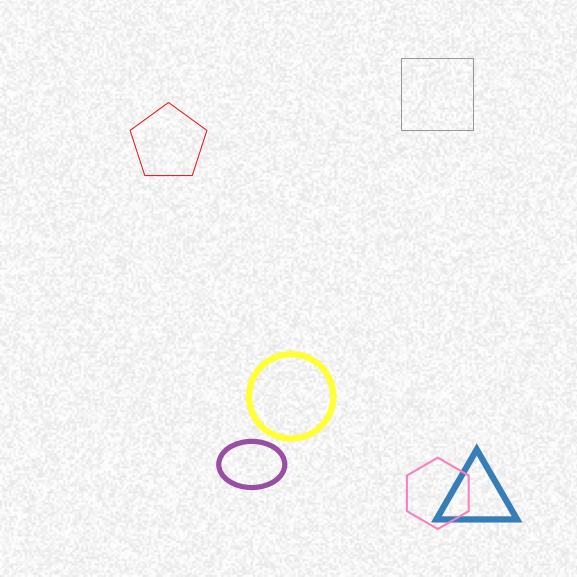[{"shape": "pentagon", "thickness": 0.5, "radius": 0.35, "center": [0.292, 0.752]}, {"shape": "triangle", "thickness": 3, "radius": 0.4, "center": [0.826, 0.14]}, {"shape": "oval", "thickness": 2.5, "radius": 0.29, "center": [0.436, 0.195]}, {"shape": "circle", "thickness": 3, "radius": 0.37, "center": [0.504, 0.313]}, {"shape": "hexagon", "thickness": 1, "radius": 0.31, "center": [0.758, 0.145]}, {"shape": "square", "thickness": 0.5, "radius": 0.31, "center": [0.757, 0.837]}]